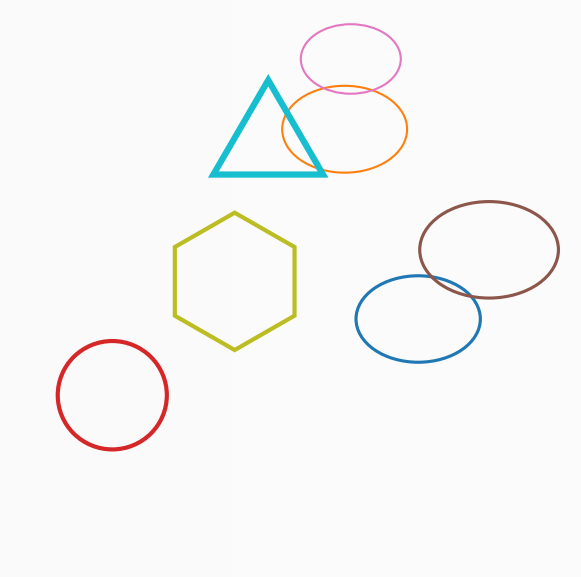[{"shape": "oval", "thickness": 1.5, "radius": 0.53, "center": [0.719, 0.447]}, {"shape": "oval", "thickness": 1, "radius": 0.54, "center": [0.593, 0.775]}, {"shape": "circle", "thickness": 2, "radius": 0.47, "center": [0.193, 0.315]}, {"shape": "oval", "thickness": 1.5, "radius": 0.6, "center": [0.841, 0.567]}, {"shape": "oval", "thickness": 1, "radius": 0.43, "center": [0.604, 0.897]}, {"shape": "hexagon", "thickness": 2, "radius": 0.59, "center": [0.404, 0.512]}, {"shape": "triangle", "thickness": 3, "radius": 0.54, "center": [0.461, 0.751]}]